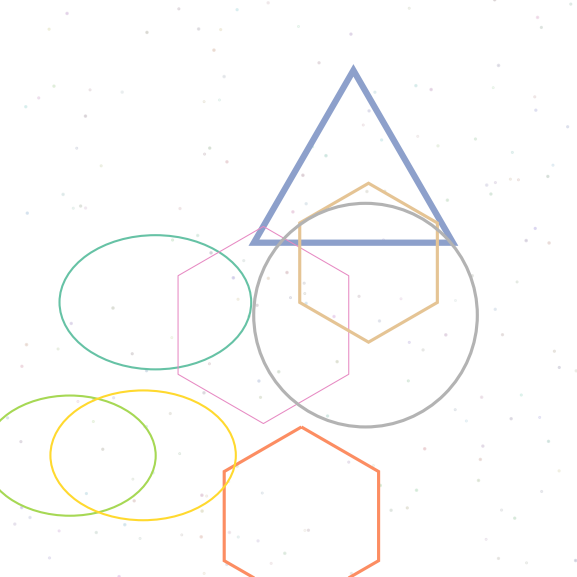[{"shape": "oval", "thickness": 1, "radius": 0.83, "center": [0.269, 0.476]}, {"shape": "hexagon", "thickness": 1.5, "radius": 0.77, "center": [0.522, 0.105]}, {"shape": "triangle", "thickness": 3, "radius": 0.99, "center": [0.612, 0.678]}, {"shape": "hexagon", "thickness": 0.5, "radius": 0.85, "center": [0.456, 0.436]}, {"shape": "oval", "thickness": 1, "radius": 0.74, "center": [0.121, 0.21]}, {"shape": "oval", "thickness": 1, "radius": 0.8, "center": [0.248, 0.211]}, {"shape": "hexagon", "thickness": 1.5, "radius": 0.69, "center": [0.638, 0.544]}, {"shape": "circle", "thickness": 1.5, "radius": 0.97, "center": [0.633, 0.453]}]